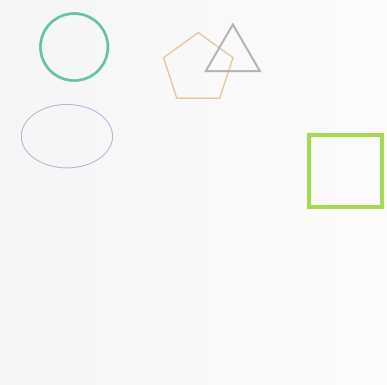[{"shape": "circle", "thickness": 2, "radius": 0.44, "center": [0.191, 0.878]}, {"shape": "oval", "thickness": 0.5, "radius": 0.59, "center": [0.173, 0.646]}, {"shape": "square", "thickness": 3, "radius": 0.47, "center": [0.891, 0.555]}, {"shape": "pentagon", "thickness": 1, "radius": 0.47, "center": [0.512, 0.821]}, {"shape": "triangle", "thickness": 1.5, "radius": 0.4, "center": [0.601, 0.856]}]